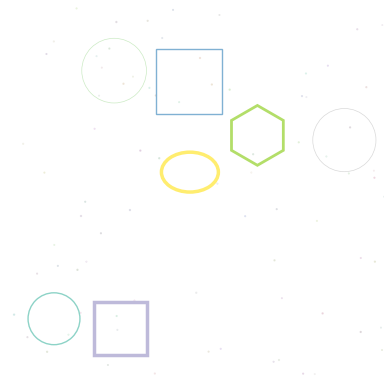[{"shape": "circle", "thickness": 1, "radius": 0.34, "center": [0.14, 0.172]}, {"shape": "square", "thickness": 2.5, "radius": 0.34, "center": [0.314, 0.148]}, {"shape": "square", "thickness": 1, "radius": 0.43, "center": [0.491, 0.788]}, {"shape": "hexagon", "thickness": 2, "radius": 0.39, "center": [0.669, 0.648]}, {"shape": "circle", "thickness": 0.5, "radius": 0.41, "center": [0.894, 0.636]}, {"shape": "circle", "thickness": 0.5, "radius": 0.42, "center": [0.296, 0.817]}, {"shape": "oval", "thickness": 2.5, "radius": 0.37, "center": [0.493, 0.553]}]